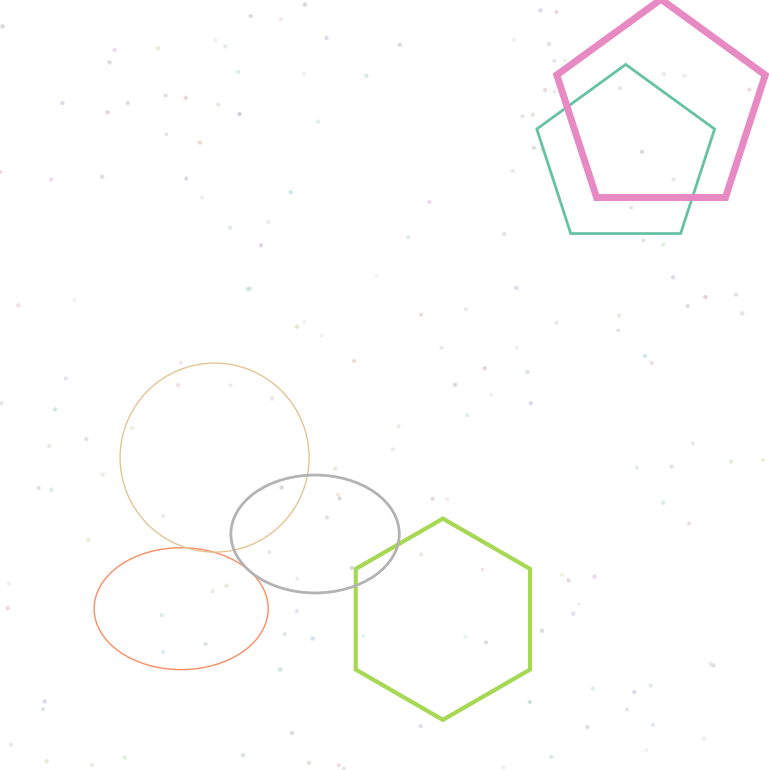[{"shape": "pentagon", "thickness": 1, "radius": 0.61, "center": [0.813, 0.795]}, {"shape": "oval", "thickness": 0.5, "radius": 0.57, "center": [0.235, 0.21]}, {"shape": "pentagon", "thickness": 2.5, "radius": 0.71, "center": [0.858, 0.859]}, {"shape": "hexagon", "thickness": 1.5, "radius": 0.65, "center": [0.575, 0.196]}, {"shape": "circle", "thickness": 0.5, "radius": 0.61, "center": [0.279, 0.406]}, {"shape": "oval", "thickness": 1, "radius": 0.55, "center": [0.409, 0.307]}]